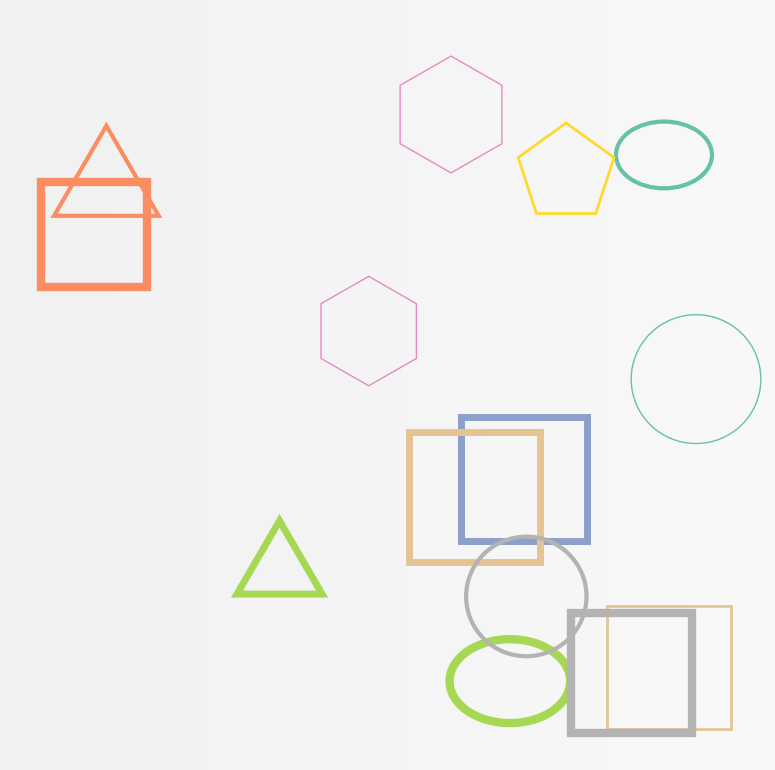[{"shape": "circle", "thickness": 0.5, "radius": 0.42, "center": [0.898, 0.508]}, {"shape": "oval", "thickness": 1.5, "radius": 0.31, "center": [0.857, 0.799]}, {"shape": "square", "thickness": 3, "radius": 0.34, "center": [0.122, 0.695]}, {"shape": "triangle", "thickness": 1.5, "radius": 0.39, "center": [0.137, 0.759]}, {"shape": "square", "thickness": 2.5, "radius": 0.4, "center": [0.676, 0.378]}, {"shape": "hexagon", "thickness": 0.5, "radius": 0.38, "center": [0.582, 0.851]}, {"shape": "hexagon", "thickness": 0.5, "radius": 0.36, "center": [0.476, 0.57]}, {"shape": "triangle", "thickness": 2.5, "radius": 0.32, "center": [0.361, 0.26]}, {"shape": "oval", "thickness": 3, "radius": 0.39, "center": [0.658, 0.115]}, {"shape": "pentagon", "thickness": 1, "radius": 0.33, "center": [0.73, 0.775]}, {"shape": "square", "thickness": 1, "radius": 0.4, "center": [0.863, 0.134]}, {"shape": "square", "thickness": 2.5, "radius": 0.42, "center": [0.612, 0.354]}, {"shape": "square", "thickness": 3, "radius": 0.39, "center": [0.815, 0.126]}, {"shape": "circle", "thickness": 1.5, "radius": 0.39, "center": [0.679, 0.225]}]